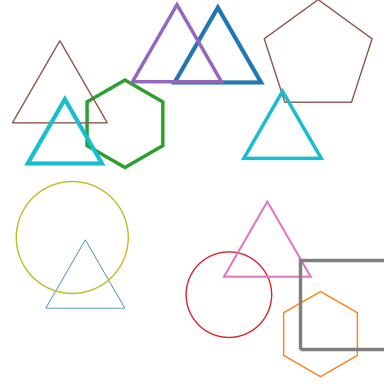[{"shape": "triangle", "thickness": 0.5, "radius": 0.59, "center": [0.222, 0.259]}, {"shape": "triangle", "thickness": 3, "radius": 0.65, "center": [0.566, 0.851]}, {"shape": "hexagon", "thickness": 1, "radius": 0.55, "center": [0.832, 0.132]}, {"shape": "hexagon", "thickness": 2.5, "radius": 0.57, "center": [0.325, 0.678]}, {"shape": "circle", "thickness": 1, "radius": 0.56, "center": [0.594, 0.235]}, {"shape": "triangle", "thickness": 2.5, "radius": 0.67, "center": [0.46, 0.854]}, {"shape": "pentagon", "thickness": 1, "radius": 0.74, "center": [0.826, 0.854]}, {"shape": "triangle", "thickness": 1, "radius": 0.71, "center": [0.155, 0.752]}, {"shape": "triangle", "thickness": 1.5, "radius": 0.65, "center": [0.694, 0.346]}, {"shape": "square", "thickness": 2.5, "radius": 0.58, "center": [0.897, 0.209]}, {"shape": "circle", "thickness": 1, "radius": 0.73, "center": [0.188, 0.383]}, {"shape": "triangle", "thickness": 2.5, "radius": 0.58, "center": [0.734, 0.647]}, {"shape": "triangle", "thickness": 3, "radius": 0.56, "center": [0.168, 0.631]}]